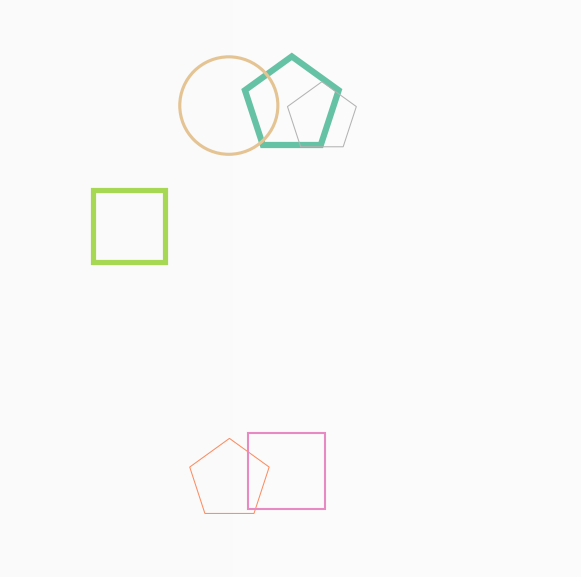[{"shape": "pentagon", "thickness": 3, "radius": 0.42, "center": [0.502, 0.817]}, {"shape": "pentagon", "thickness": 0.5, "radius": 0.36, "center": [0.395, 0.168]}, {"shape": "square", "thickness": 1, "radius": 0.33, "center": [0.493, 0.184]}, {"shape": "square", "thickness": 2.5, "radius": 0.31, "center": [0.221, 0.608]}, {"shape": "circle", "thickness": 1.5, "radius": 0.42, "center": [0.394, 0.816]}, {"shape": "pentagon", "thickness": 0.5, "radius": 0.31, "center": [0.554, 0.795]}]